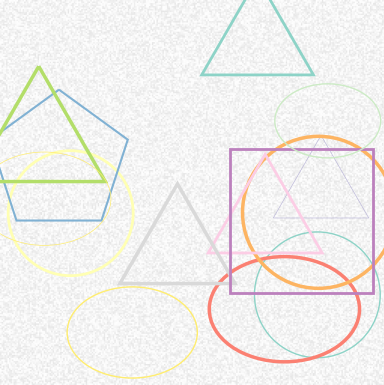[{"shape": "circle", "thickness": 1, "radius": 0.82, "center": [0.824, 0.234]}, {"shape": "triangle", "thickness": 2, "radius": 0.84, "center": [0.669, 0.889]}, {"shape": "circle", "thickness": 2, "radius": 0.81, "center": [0.184, 0.446]}, {"shape": "triangle", "thickness": 0.5, "radius": 0.72, "center": [0.834, 0.505]}, {"shape": "oval", "thickness": 2.5, "radius": 0.98, "center": [0.739, 0.197]}, {"shape": "pentagon", "thickness": 1.5, "radius": 0.94, "center": [0.153, 0.579]}, {"shape": "circle", "thickness": 2.5, "radius": 0.99, "center": [0.827, 0.448]}, {"shape": "triangle", "thickness": 2.5, "radius": 1.0, "center": [0.101, 0.628]}, {"shape": "triangle", "thickness": 2, "radius": 0.85, "center": [0.689, 0.428]}, {"shape": "triangle", "thickness": 2.5, "radius": 0.86, "center": [0.461, 0.35]}, {"shape": "square", "thickness": 2, "radius": 0.93, "center": [0.783, 0.426]}, {"shape": "oval", "thickness": 1, "radius": 0.69, "center": [0.851, 0.686]}, {"shape": "oval", "thickness": 1, "radius": 0.85, "center": [0.343, 0.136]}, {"shape": "oval", "thickness": 0.5, "radius": 0.87, "center": [0.115, 0.484]}]